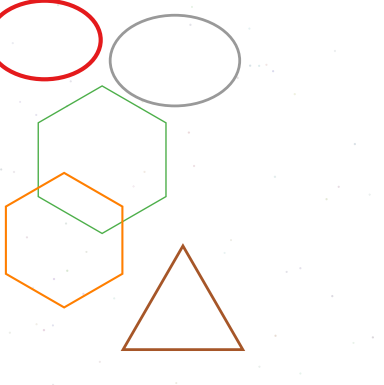[{"shape": "oval", "thickness": 3, "radius": 0.73, "center": [0.116, 0.896]}, {"shape": "hexagon", "thickness": 1, "radius": 0.96, "center": [0.265, 0.585]}, {"shape": "hexagon", "thickness": 1.5, "radius": 0.87, "center": [0.167, 0.376]}, {"shape": "triangle", "thickness": 2, "radius": 0.9, "center": [0.475, 0.182]}, {"shape": "oval", "thickness": 2, "radius": 0.84, "center": [0.454, 0.843]}]